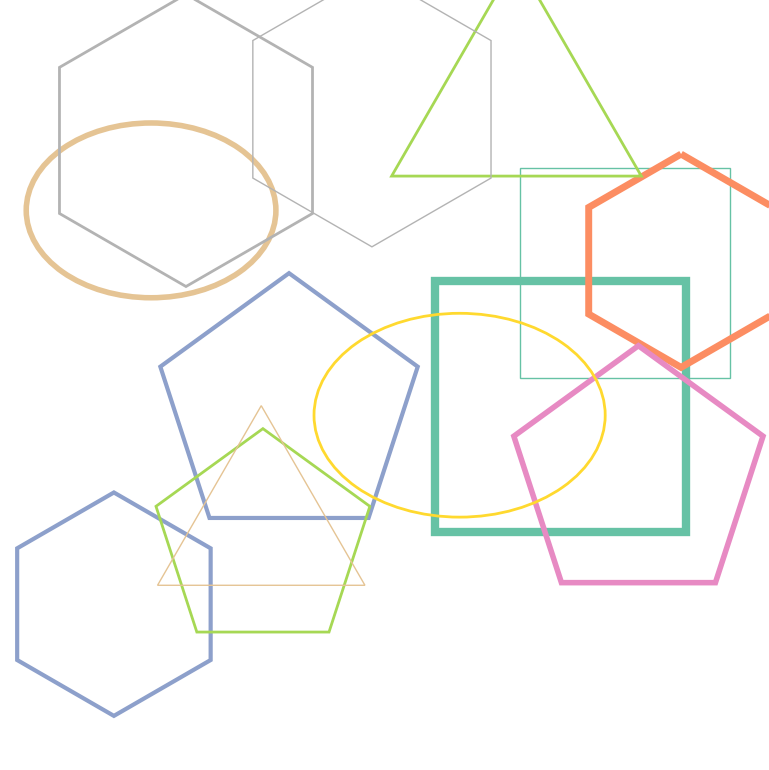[{"shape": "square", "thickness": 3, "radius": 0.82, "center": [0.728, 0.472]}, {"shape": "square", "thickness": 0.5, "radius": 0.68, "center": [0.812, 0.646]}, {"shape": "hexagon", "thickness": 2.5, "radius": 0.69, "center": [0.885, 0.661]}, {"shape": "pentagon", "thickness": 1.5, "radius": 0.88, "center": [0.375, 0.469]}, {"shape": "hexagon", "thickness": 1.5, "radius": 0.73, "center": [0.148, 0.215]}, {"shape": "pentagon", "thickness": 2, "radius": 0.85, "center": [0.829, 0.381]}, {"shape": "pentagon", "thickness": 1, "radius": 0.73, "center": [0.341, 0.297]}, {"shape": "triangle", "thickness": 1, "radius": 0.94, "center": [0.671, 0.865]}, {"shape": "oval", "thickness": 1, "radius": 0.95, "center": [0.597, 0.461]}, {"shape": "oval", "thickness": 2, "radius": 0.81, "center": [0.196, 0.727]}, {"shape": "triangle", "thickness": 0.5, "radius": 0.78, "center": [0.339, 0.318]}, {"shape": "hexagon", "thickness": 0.5, "radius": 0.89, "center": [0.483, 0.858]}, {"shape": "hexagon", "thickness": 1, "radius": 0.95, "center": [0.242, 0.818]}]